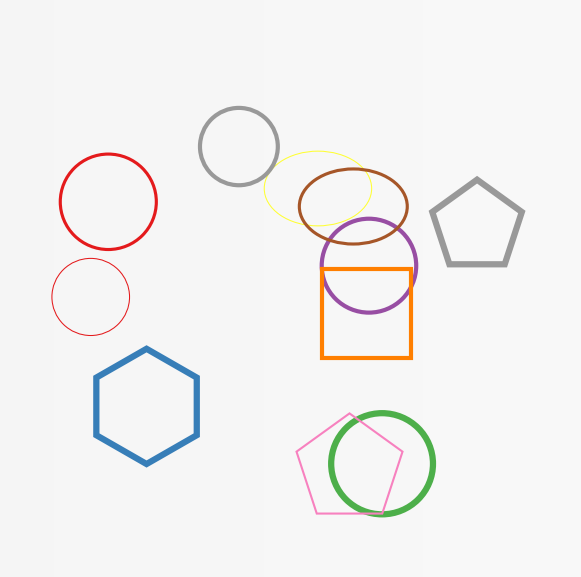[{"shape": "circle", "thickness": 1.5, "radius": 0.41, "center": [0.186, 0.65]}, {"shape": "circle", "thickness": 0.5, "radius": 0.33, "center": [0.156, 0.485]}, {"shape": "hexagon", "thickness": 3, "radius": 0.5, "center": [0.252, 0.295]}, {"shape": "circle", "thickness": 3, "radius": 0.44, "center": [0.657, 0.196]}, {"shape": "circle", "thickness": 2, "radius": 0.41, "center": [0.635, 0.539]}, {"shape": "square", "thickness": 2, "radius": 0.39, "center": [0.631, 0.456]}, {"shape": "oval", "thickness": 0.5, "radius": 0.46, "center": [0.547, 0.673]}, {"shape": "oval", "thickness": 1.5, "radius": 0.46, "center": [0.608, 0.642]}, {"shape": "pentagon", "thickness": 1, "radius": 0.48, "center": [0.601, 0.187]}, {"shape": "pentagon", "thickness": 3, "radius": 0.4, "center": [0.821, 0.607]}, {"shape": "circle", "thickness": 2, "radius": 0.33, "center": [0.411, 0.745]}]